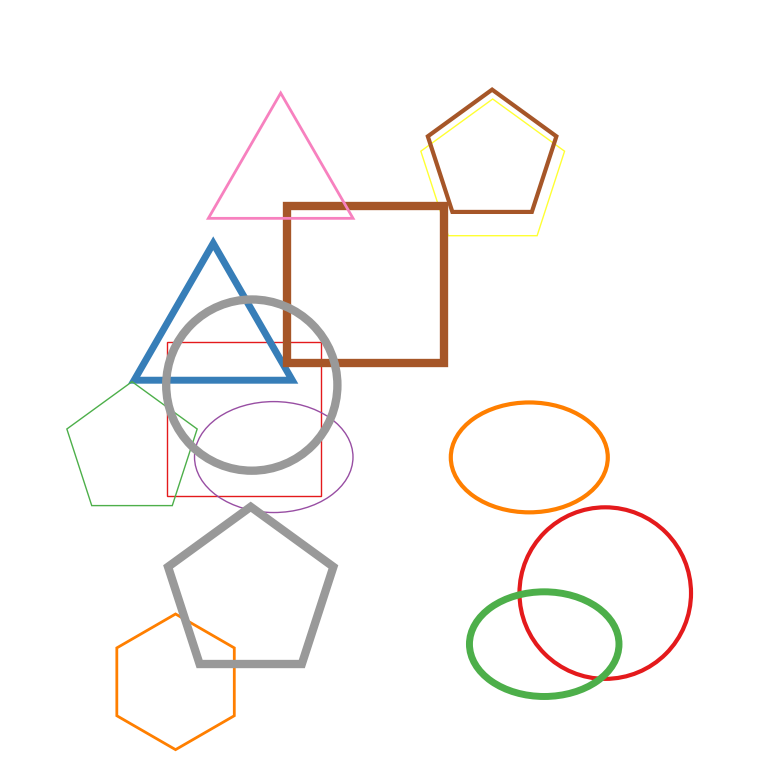[{"shape": "square", "thickness": 0.5, "radius": 0.5, "center": [0.317, 0.455]}, {"shape": "circle", "thickness": 1.5, "radius": 0.56, "center": [0.786, 0.23]}, {"shape": "triangle", "thickness": 2.5, "radius": 0.59, "center": [0.277, 0.565]}, {"shape": "oval", "thickness": 2.5, "radius": 0.49, "center": [0.707, 0.163]}, {"shape": "pentagon", "thickness": 0.5, "radius": 0.44, "center": [0.171, 0.415]}, {"shape": "oval", "thickness": 0.5, "radius": 0.51, "center": [0.356, 0.406]}, {"shape": "hexagon", "thickness": 1, "radius": 0.44, "center": [0.228, 0.115]}, {"shape": "oval", "thickness": 1.5, "radius": 0.51, "center": [0.687, 0.406]}, {"shape": "pentagon", "thickness": 0.5, "radius": 0.49, "center": [0.64, 0.773]}, {"shape": "pentagon", "thickness": 1.5, "radius": 0.44, "center": [0.639, 0.796]}, {"shape": "square", "thickness": 3, "radius": 0.51, "center": [0.474, 0.631]}, {"shape": "triangle", "thickness": 1, "radius": 0.54, "center": [0.365, 0.771]}, {"shape": "pentagon", "thickness": 3, "radius": 0.56, "center": [0.326, 0.229]}, {"shape": "circle", "thickness": 3, "radius": 0.56, "center": [0.327, 0.5]}]